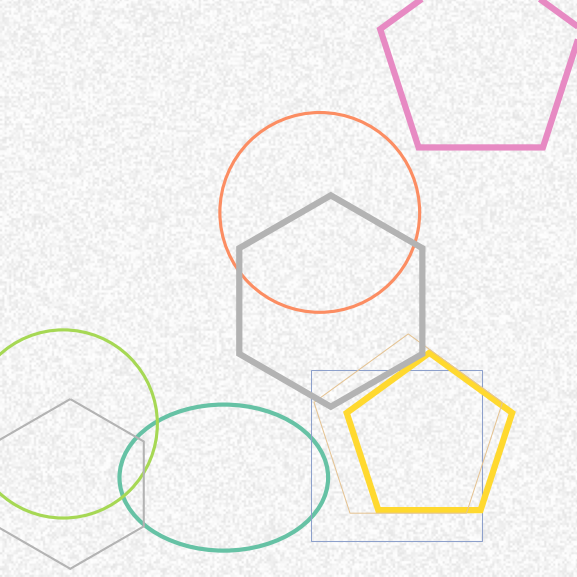[{"shape": "oval", "thickness": 2, "radius": 0.9, "center": [0.388, 0.172]}, {"shape": "circle", "thickness": 1.5, "radius": 0.86, "center": [0.554, 0.631]}, {"shape": "square", "thickness": 0.5, "radius": 0.74, "center": [0.686, 0.21]}, {"shape": "pentagon", "thickness": 3, "radius": 0.92, "center": [0.832, 0.892]}, {"shape": "circle", "thickness": 1.5, "radius": 0.81, "center": [0.11, 0.265]}, {"shape": "pentagon", "thickness": 3, "radius": 0.75, "center": [0.744, 0.238]}, {"shape": "pentagon", "thickness": 0.5, "radius": 0.86, "center": [0.707, 0.249]}, {"shape": "hexagon", "thickness": 3, "radius": 0.91, "center": [0.573, 0.478]}, {"shape": "hexagon", "thickness": 1, "radius": 0.73, "center": [0.122, 0.161]}]